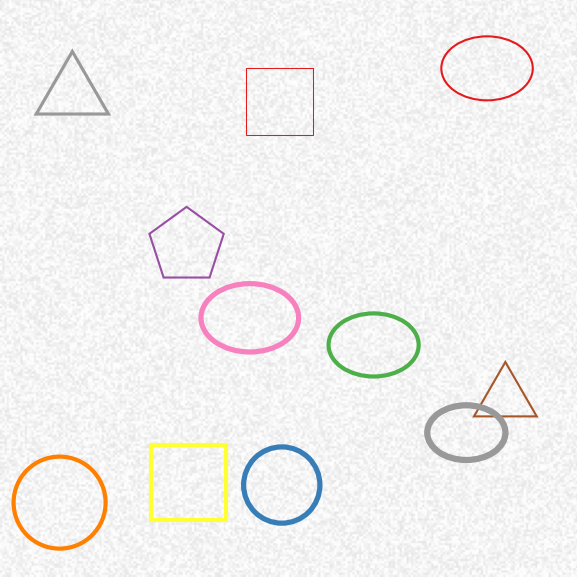[{"shape": "square", "thickness": 0.5, "radius": 0.29, "center": [0.483, 0.823]}, {"shape": "oval", "thickness": 1, "radius": 0.4, "center": [0.843, 0.881]}, {"shape": "circle", "thickness": 2.5, "radius": 0.33, "center": [0.488, 0.159]}, {"shape": "oval", "thickness": 2, "radius": 0.39, "center": [0.647, 0.402]}, {"shape": "pentagon", "thickness": 1, "radius": 0.34, "center": [0.323, 0.573]}, {"shape": "circle", "thickness": 2, "radius": 0.4, "center": [0.103, 0.129]}, {"shape": "square", "thickness": 2, "radius": 0.32, "center": [0.326, 0.164]}, {"shape": "triangle", "thickness": 1, "radius": 0.31, "center": [0.875, 0.309]}, {"shape": "oval", "thickness": 2.5, "radius": 0.42, "center": [0.433, 0.449]}, {"shape": "oval", "thickness": 3, "radius": 0.34, "center": [0.808, 0.25]}, {"shape": "triangle", "thickness": 1.5, "radius": 0.36, "center": [0.125, 0.838]}]